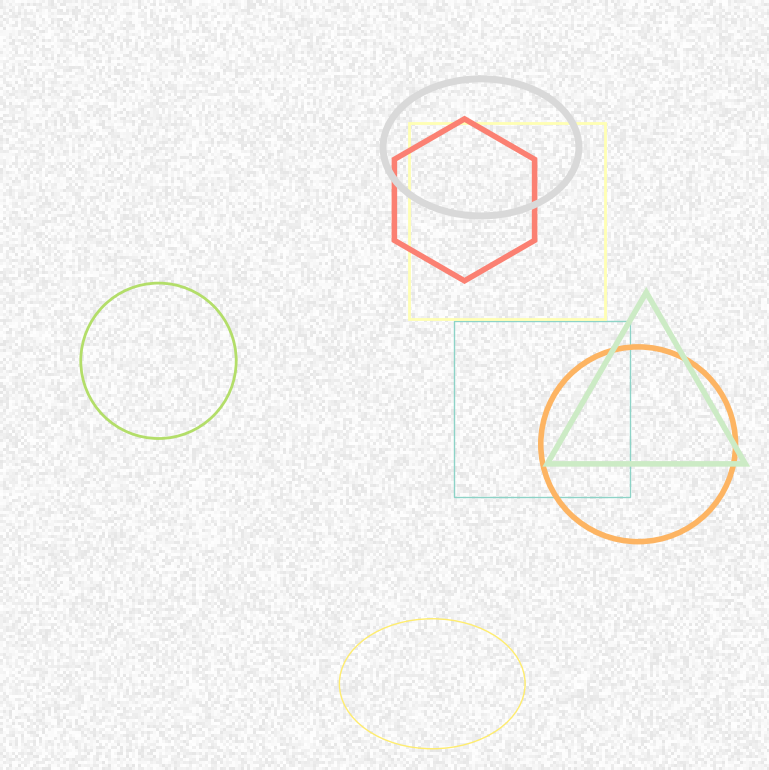[{"shape": "square", "thickness": 0.5, "radius": 0.57, "center": [0.704, 0.469]}, {"shape": "square", "thickness": 1, "radius": 0.64, "center": [0.658, 0.713]}, {"shape": "hexagon", "thickness": 2, "radius": 0.53, "center": [0.603, 0.74]}, {"shape": "circle", "thickness": 2, "radius": 0.63, "center": [0.829, 0.423]}, {"shape": "circle", "thickness": 1, "radius": 0.5, "center": [0.206, 0.531]}, {"shape": "oval", "thickness": 2.5, "radius": 0.64, "center": [0.625, 0.809]}, {"shape": "triangle", "thickness": 2, "radius": 0.74, "center": [0.839, 0.472]}, {"shape": "oval", "thickness": 0.5, "radius": 0.6, "center": [0.561, 0.112]}]